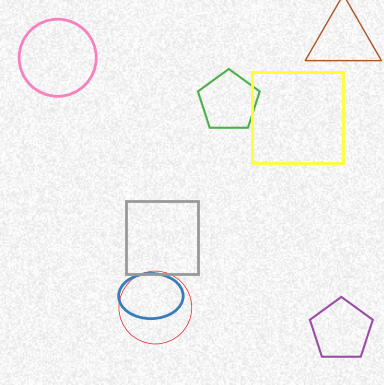[{"shape": "circle", "thickness": 0.5, "radius": 0.47, "center": [0.403, 0.201]}, {"shape": "oval", "thickness": 2, "radius": 0.42, "center": [0.392, 0.231]}, {"shape": "pentagon", "thickness": 1.5, "radius": 0.42, "center": [0.594, 0.736]}, {"shape": "pentagon", "thickness": 1.5, "radius": 0.43, "center": [0.887, 0.143]}, {"shape": "square", "thickness": 2, "radius": 0.59, "center": [0.772, 0.695]}, {"shape": "triangle", "thickness": 1, "radius": 0.57, "center": [0.892, 0.9]}, {"shape": "circle", "thickness": 2, "radius": 0.5, "center": [0.15, 0.85]}, {"shape": "square", "thickness": 2, "radius": 0.47, "center": [0.421, 0.383]}]